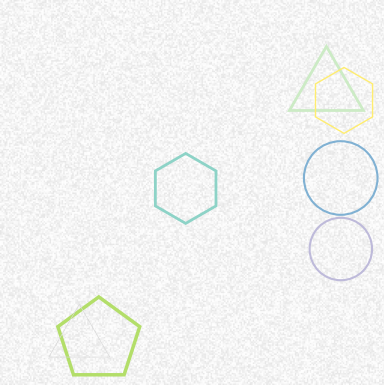[{"shape": "hexagon", "thickness": 2, "radius": 0.45, "center": [0.482, 0.511]}, {"shape": "circle", "thickness": 1.5, "radius": 0.41, "center": [0.885, 0.353]}, {"shape": "circle", "thickness": 1.5, "radius": 0.48, "center": [0.885, 0.538]}, {"shape": "pentagon", "thickness": 2.5, "radius": 0.56, "center": [0.257, 0.117]}, {"shape": "triangle", "thickness": 0.5, "radius": 0.46, "center": [0.206, 0.118]}, {"shape": "triangle", "thickness": 2, "radius": 0.55, "center": [0.848, 0.768]}, {"shape": "hexagon", "thickness": 1, "radius": 0.43, "center": [0.894, 0.739]}]